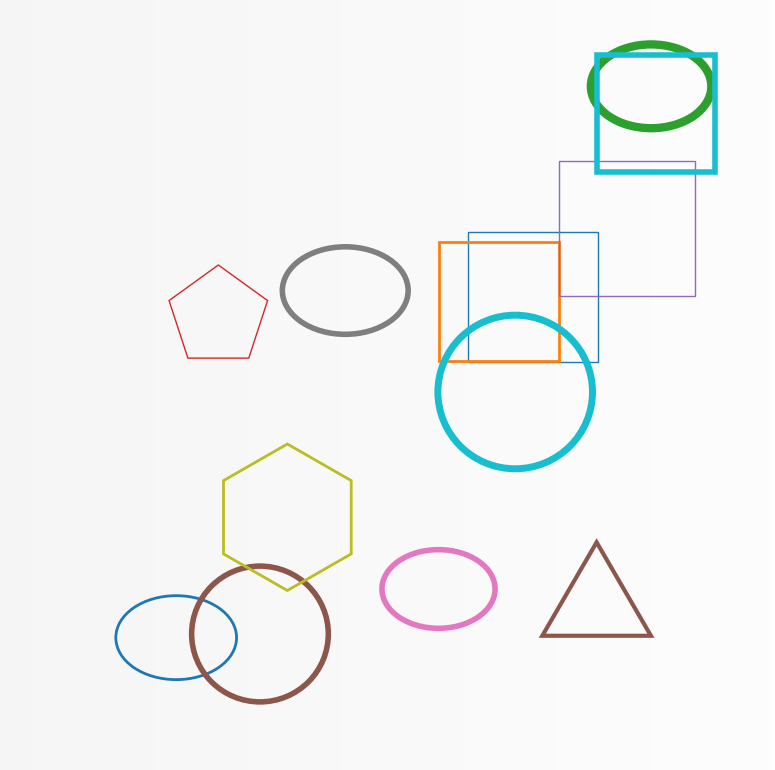[{"shape": "oval", "thickness": 1, "radius": 0.39, "center": [0.227, 0.172]}, {"shape": "square", "thickness": 0.5, "radius": 0.42, "center": [0.688, 0.614]}, {"shape": "square", "thickness": 1, "radius": 0.39, "center": [0.643, 0.608]}, {"shape": "oval", "thickness": 3, "radius": 0.39, "center": [0.84, 0.888]}, {"shape": "pentagon", "thickness": 0.5, "radius": 0.33, "center": [0.282, 0.589]}, {"shape": "square", "thickness": 0.5, "radius": 0.44, "center": [0.809, 0.704]}, {"shape": "circle", "thickness": 2, "radius": 0.44, "center": [0.335, 0.177]}, {"shape": "triangle", "thickness": 1.5, "radius": 0.4, "center": [0.77, 0.215]}, {"shape": "oval", "thickness": 2, "radius": 0.36, "center": [0.566, 0.235]}, {"shape": "oval", "thickness": 2, "radius": 0.41, "center": [0.445, 0.623]}, {"shape": "hexagon", "thickness": 1, "radius": 0.48, "center": [0.371, 0.328]}, {"shape": "circle", "thickness": 2.5, "radius": 0.5, "center": [0.665, 0.491]}, {"shape": "square", "thickness": 2, "radius": 0.38, "center": [0.847, 0.852]}]